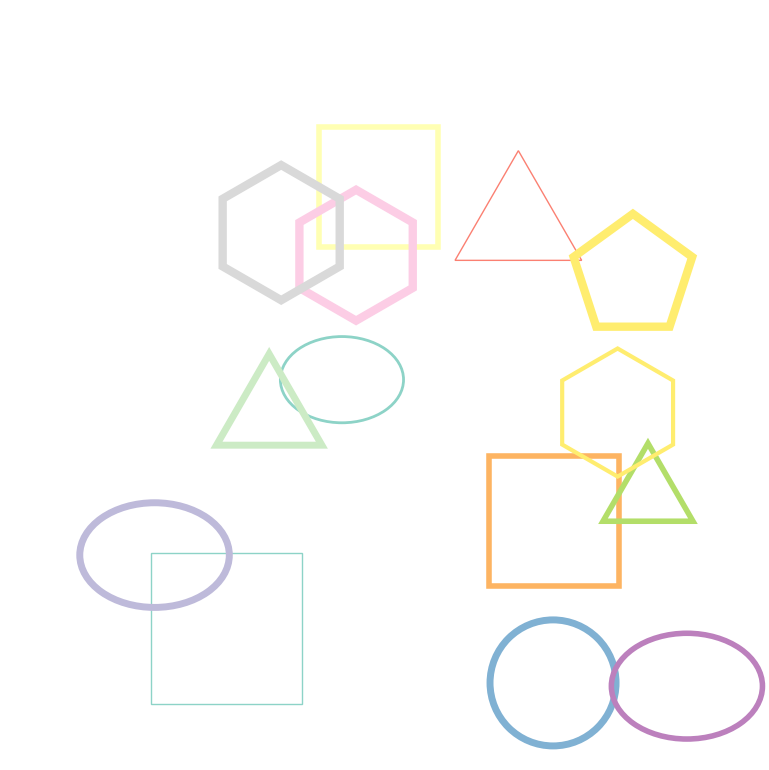[{"shape": "square", "thickness": 0.5, "radius": 0.49, "center": [0.294, 0.184]}, {"shape": "oval", "thickness": 1, "radius": 0.4, "center": [0.444, 0.507]}, {"shape": "square", "thickness": 2, "radius": 0.39, "center": [0.491, 0.757]}, {"shape": "oval", "thickness": 2.5, "radius": 0.49, "center": [0.201, 0.279]}, {"shape": "triangle", "thickness": 0.5, "radius": 0.47, "center": [0.673, 0.709]}, {"shape": "circle", "thickness": 2.5, "radius": 0.41, "center": [0.718, 0.113]}, {"shape": "square", "thickness": 2, "radius": 0.42, "center": [0.719, 0.323]}, {"shape": "triangle", "thickness": 2, "radius": 0.34, "center": [0.842, 0.357]}, {"shape": "hexagon", "thickness": 3, "radius": 0.42, "center": [0.462, 0.669]}, {"shape": "hexagon", "thickness": 3, "radius": 0.44, "center": [0.365, 0.698]}, {"shape": "oval", "thickness": 2, "radius": 0.49, "center": [0.892, 0.109]}, {"shape": "triangle", "thickness": 2.5, "radius": 0.4, "center": [0.35, 0.461]}, {"shape": "hexagon", "thickness": 1.5, "radius": 0.42, "center": [0.802, 0.464]}, {"shape": "pentagon", "thickness": 3, "radius": 0.41, "center": [0.822, 0.641]}]